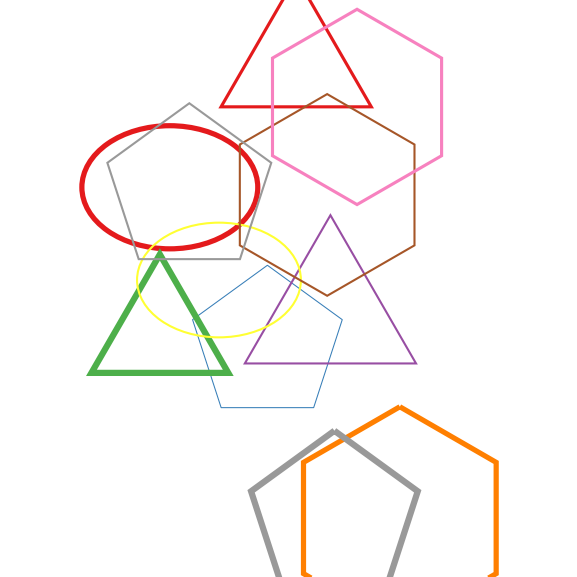[{"shape": "triangle", "thickness": 1.5, "radius": 0.75, "center": [0.513, 0.889]}, {"shape": "oval", "thickness": 2.5, "radius": 0.76, "center": [0.294, 0.675]}, {"shape": "pentagon", "thickness": 0.5, "radius": 0.68, "center": [0.463, 0.403]}, {"shape": "triangle", "thickness": 3, "radius": 0.68, "center": [0.277, 0.422]}, {"shape": "triangle", "thickness": 1, "radius": 0.86, "center": [0.572, 0.455]}, {"shape": "hexagon", "thickness": 2.5, "radius": 0.96, "center": [0.692, 0.102]}, {"shape": "oval", "thickness": 1, "radius": 0.71, "center": [0.379, 0.514]}, {"shape": "hexagon", "thickness": 1, "radius": 0.87, "center": [0.567, 0.662]}, {"shape": "hexagon", "thickness": 1.5, "radius": 0.85, "center": [0.618, 0.814]}, {"shape": "pentagon", "thickness": 1, "radius": 0.75, "center": [0.328, 0.671]}, {"shape": "pentagon", "thickness": 3, "radius": 0.76, "center": [0.579, 0.102]}]